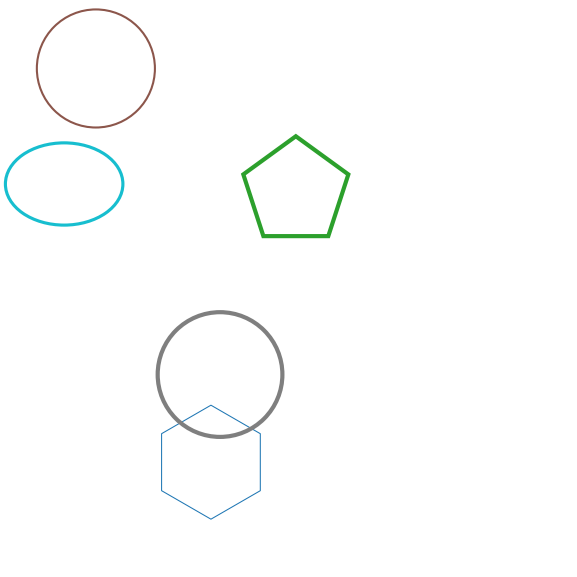[{"shape": "hexagon", "thickness": 0.5, "radius": 0.49, "center": [0.365, 0.199]}, {"shape": "pentagon", "thickness": 2, "radius": 0.48, "center": [0.512, 0.668]}, {"shape": "circle", "thickness": 1, "radius": 0.51, "center": [0.166, 0.881]}, {"shape": "circle", "thickness": 2, "radius": 0.54, "center": [0.381, 0.351]}, {"shape": "oval", "thickness": 1.5, "radius": 0.51, "center": [0.111, 0.681]}]